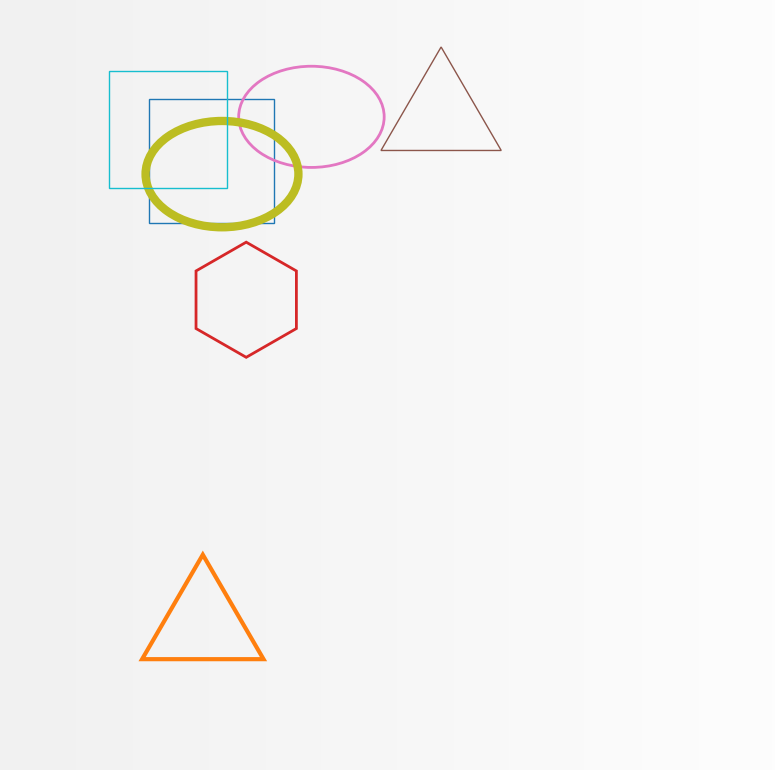[{"shape": "square", "thickness": 0.5, "radius": 0.4, "center": [0.273, 0.791]}, {"shape": "triangle", "thickness": 1.5, "radius": 0.45, "center": [0.262, 0.189]}, {"shape": "hexagon", "thickness": 1, "radius": 0.37, "center": [0.318, 0.611]}, {"shape": "triangle", "thickness": 0.5, "radius": 0.45, "center": [0.569, 0.849]}, {"shape": "oval", "thickness": 1, "radius": 0.47, "center": [0.402, 0.848]}, {"shape": "oval", "thickness": 3, "radius": 0.49, "center": [0.286, 0.774]}, {"shape": "square", "thickness": 0.5, "radius": 0.38, "center": [0.217, 0.832]}]